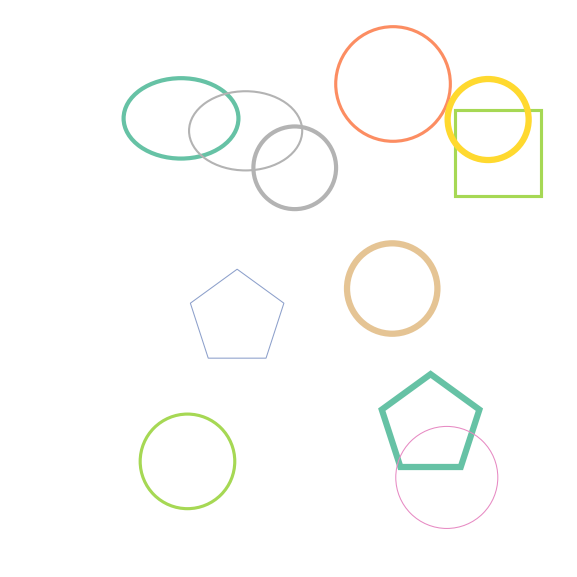[{"shape": "pentagon", "thickness": 3, "radius": 0.44, "center": [0.746, 0.262]}, {"shape": "oval", "thickness": 2, "radius": 0.5, "center": [0.313, 0.794]}, {"shape": "circle", "thickness": 1.5, "radius": 0.5, "center": [0.681, 0.854]}, {"shape": "pentagon", "thickness": 0.5, "radius": 0.43, "center": [0.411, 0.448]}, {"shape": "circle", "thickness": 0.5, "radius": 0.44, "center": [0.774, 0.172]}, {"shape": "square", "thickness": 1.5, "radius": 0.37, "center": [0.862, 0.734]}, {"shape": "circle", "thickness": 1.5, "radius": 0.41, "center": [0.325, 0.2]}, {"shape": "circle", "thickness": 3, "radius": 0.35, "center": [0.845, 0.792]}, {"shape": "circle", "thickness": 3, "radius": 0.39, "center": [0.679, 0.5]}, {"shape": "circle", "thickness": 2, "radius": 0.36, "center": [0.51, 0.709]}, {"shape": "oval", "thickness": 1, "radius": 0.49, "center": [0.425, 0.773]}]